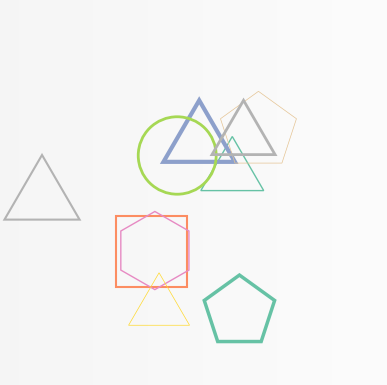[{"shape": "triangle", "thickness": 1, "radius": 0.47, "center": [0.599, 0.552]}, {"shape": "pentagon", "thickness": 2.5, "radius": 0.48, "center": [0.618, 0.19]}, {"shape": "square", "thickness": 1.5, "radius": 0.46, "center": [0.391, 0.346]}, {"shape": "triangle", "thickness": 3, "radius": 0.53, "center": [0.514, 0.633]}, {"shape": "hexagon", "thickness": 1, "radius": 0.51, "center": [0.4, 0.349]}, {"shape": "circle", "thickness": 2, "radius": 0.5, "center": [0.457, 0.596]}, {"shape": "triangle", "thickness": 0.5, "radius": 0.45, "center": [0.41, 0.201]}, {"shape": "pentagon", "thickness": 0.5, "radius": 0.52, "center": [0.667, 0.66]}, {"shape": "triangle", "thickness": 2, "radius": 0.47, "center": [0.628, 0.645]}, {"shape": "triangle", "thickness": 1.5, "radius": 0.56, "center": [0.108, 0.486]}]